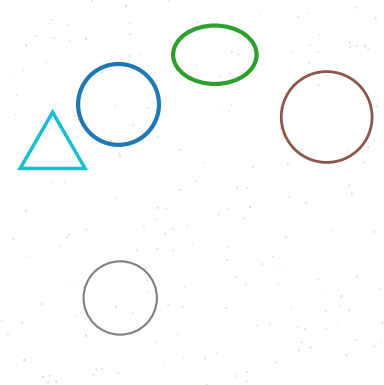[{"shape": "circle", "thickness": 3, "radius": 0.53, "center": [0.308, 0.729]}, {"shape": "oval", "thickness": 3, "radius": 0.54, "center": [0.558, 0.858]}, {"shape": "circle", "thickness": 2, "radius": 0.59, "center": [0.849, 0.696]}, {"shape": "circle", "thickness": 1.5, "radius": 0.48, "center": [0.312, 0.226]}, {"shape": "triangle", "thickness": 2.5, "radius": 0.49, "center": [0.137, 0.611]}]